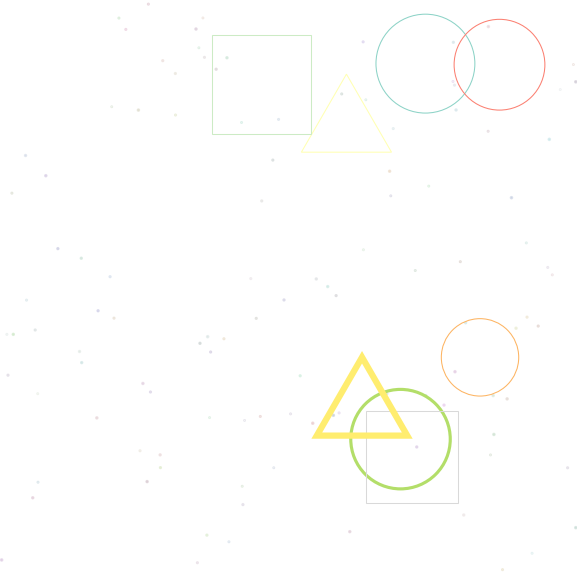[{"shape": "circle", "thickness": 0.5, "radius": 0.43, "center": [0.737, 0.889]}, {"shape": "triangle", "thickness": 0.5, "radius": 0.45, "center": [0.6, 0.781]}, {"shape": "circle", "thickness": 0.5, "radius": 0.39, "center": [0.865, 0.887]}, {"shape": "circle", "thickness": 0.5, "radius": 0.34, "center": [0.831, 0.38]}, {"shape": "circle", "thickness": 1.5, "radius": 0.43, "center": [0.694, 0.239]}, {"shape": "square", "thickness": 0.5, "radius": 0.4, "center": [0.714, 0.208]}, {"shape": "square", "thickness": 0.5, "radius": 0.43, "center": [0.453, 0.853]}, {"shape": "triangle", "thickness": 3, "radius": 0.45, "center": [0.627, 0.29]}]